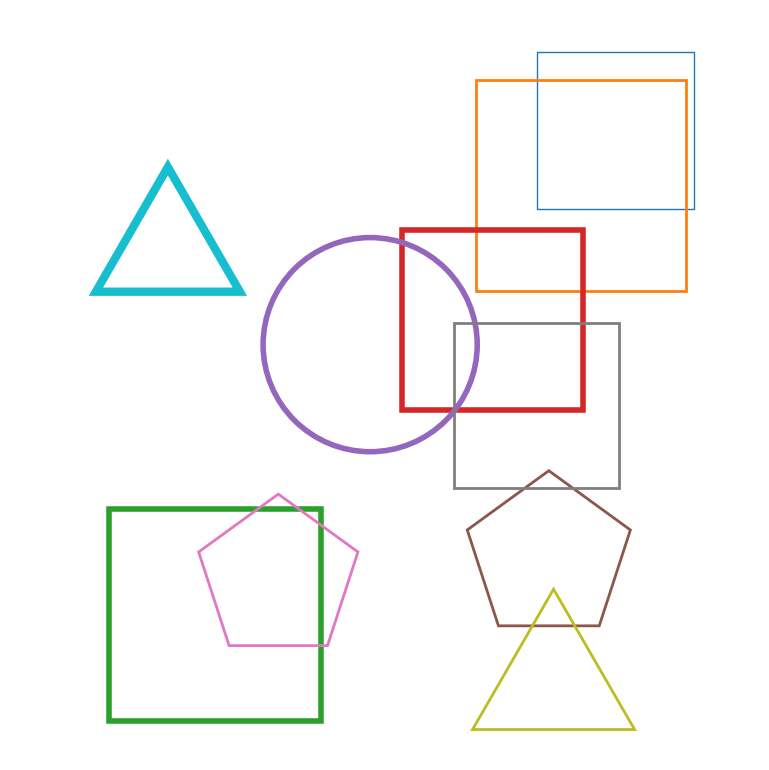[{"shape": "square", "thickness": 0.5, "radius": 0.51, "center": [0.799, 0.83]}, {"shape": "square", "thickness": 1, "radius": 0.68, "center": [0.755, 0.759]}, {"shape": "square", "thickness": 2, "radius": 0.69, "center": [0.279, 0.201]}, {"shape": "square", "thickness": 2, "radius": 0.59, "center": [0.64, 0.584]}, {"shape": "circle", "thickness": 2, "radius": 0.7, "center": [0.481, 0.552]}, {"shape": "pentagon", "thickness": 1, "radius": 0.56, "center": [0.713, 0.277]}, {"shape": "pentagon", "thickness": 1, "radius": 0.54, "center": [0.361, 0.25]}, {"shape": "square", "thickness": 1, "radius": 0.53, "center": [0.696, 0.473]}, {"shape": "triangle", "thickness": 1, "radius": 0.61, "center": [0.719, 0.113]}, {"shape": "triangle", "thickness": 3, "radius": 0.54, "center": [0.218, 0.675]}]